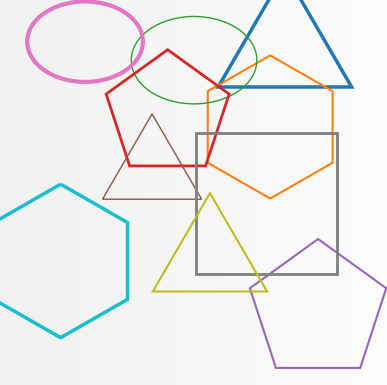[{"shape": "triangle", "thickness": 2.5, "radius": 0.99, "center": [0.735, 0.873]}, {"shape": "hexagon", "thickness": 1.5, "radius": 0.93, "center": [0.697, 0.67]}, {"shape": "oval", "thickness": 1, "radius": 0.81, "center": [0.501, 0.844]}, {"shape": "pentagon", "thickness": 2, "radius": 0.83, "center": [0.433, 0.704]}, {"shape": "pentagon", "thickness": 1.5, "radius": 0.93, "center": [0.821, 0.194]}, {"shape": "triangle", "thickness": 1, "radius": 0.74, "center": [0.392, 0.556]}, {"shape": "oval", "thickness": 3, "radius": 0.75, "center": [0.22, 0.892]}, {"shape": "square", "thickness": 2, "radius": 0.91, "center": [0.688, 0.471]}, {"shape": "triangle", "thickness": 1.5, "radius": 0.85, "center": [0.542, 0.328]}, {"shape": "hexagon", "thickness": 2.5, "radius": 1.0, "center": [0.156, 0.322]}]